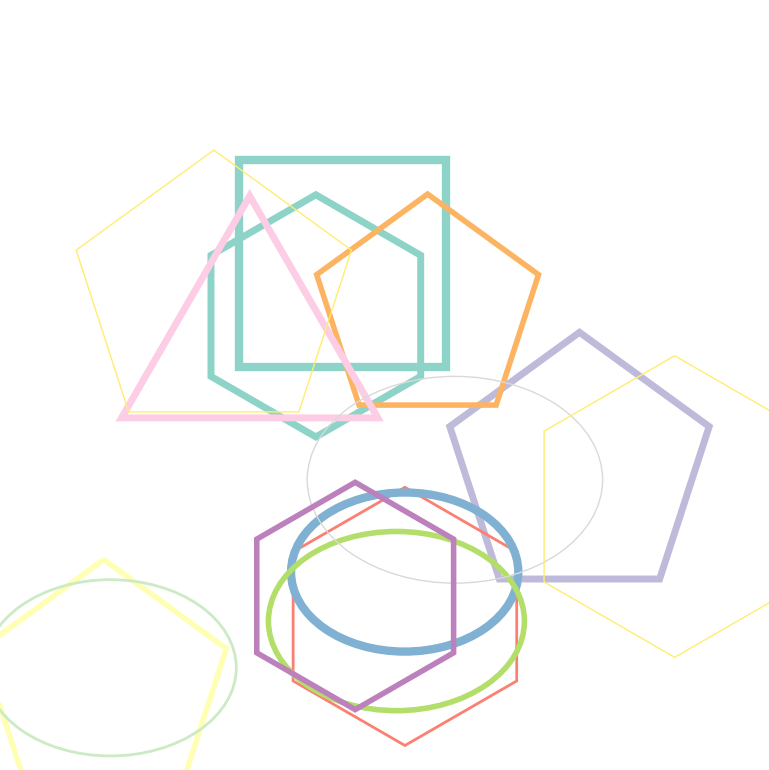[{"shape": "hexagon", "thickness": 2.5, "radius": 0.79, "center": [0.41, 0.59]}, {"shape": "square", "thickness": 3, "radius": 0.67, "center": [0.445, 0.658]}, {"shape": "pentagon", "thickness": 2, "radius": 0.84, "center": [0.135, 0.106]}, {"shape": "pentagon", "thickness": 2.5, "radius": 0.89, "center": [0.753, 0.391]}, {"shape": "hexagon", "thickness": 1, "radius": 0.84, "center": [0.526, 0.199]}, {"shape": "oval", "thickness": 3, "radius": 0.74, "center": [0.526, 0.257]}, {"shape": "pentagon", "thickness": 2, "radius": 0.76, "center": [0.555, 0.596]}, {"shape": "oval", "thickness": 2, "radius": 0.83, "center": [0.515, 0.193]}, {"shape": "triangle", "thickness": 2.5, "radius": 0.96, "center": [0.324, 0.553]}, {"shape": "oval", "thickness": 0.5, "radius": 0.96, "center": [0.591, 0.377]}, {"shape": "hexagon", "thickness": 2, "radius": 0.74, "center": [0.461, 0.226]}, {"shape": "oval", "thickness": 1, "radius": 0.82, "center": [0.143, 0.133]}, {"shape": "pentagon", "thickness": 0.5, "radius": 0.94, "center": [0.278, 0.617]}, {"shape": "hexagon", "thickness": 0.5, "radius": 0.98, "center": [0.876, 0.342]}]